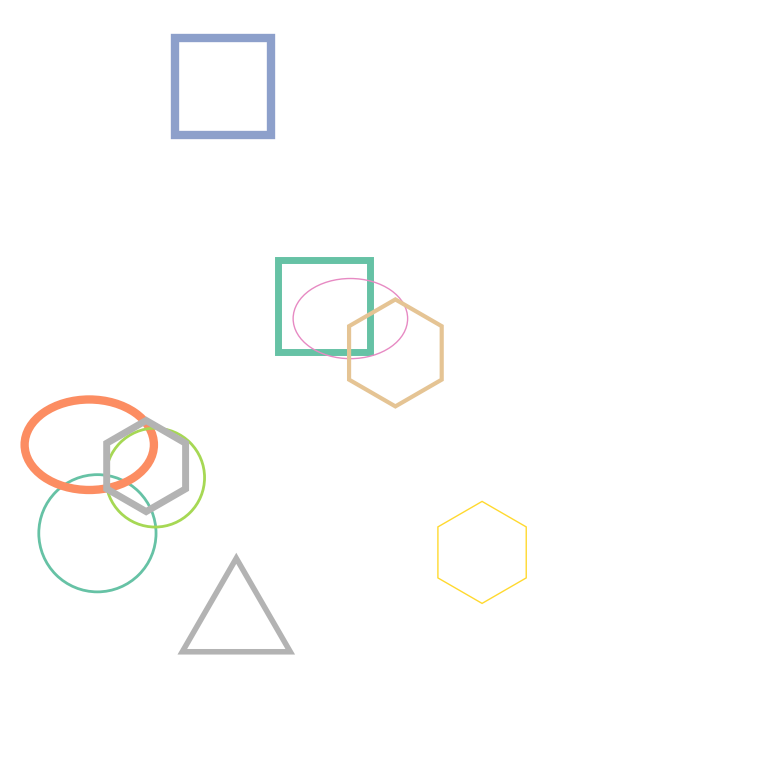[{"shape": "circle", "thickness": 1, "radius": 0.38, "center": [0.127, 0.307]}, {"shape": "square", "thickness": 2.5, "radius": 0.3, "center": [0.421, 0.603]}, {"shape": "oval", "thickness": 3, "radius": 0.42, "center": [0.116, 0.422]}, {"shape": "square", "thickness": 3, "radius": 0.31, "center": [0.289, 0.888]}, {"shape": "oval", "thickness": 0.5, "radius": 0.37, "center": [0.455, 0.586]}, {"shape": "circle", "thickness": 1, "radius": 0.32, "center": [0.201, 0.38]}, {"shape": "hexagon", "thickness": 0.5, "radius": 0.33, "center": [0.626, 0.283]}, {"shape": "hexagon", "thickness": 1.5, "radius": 0.35, "center": [0.513, 0.542]}, {"shape": "hexagon", "thickness": 2.5, "radius": 0.3, "center": [0.19, 0.395]}, {"shape": "triangle", "thickness": 2, "radius": 0.4, "center": [0.307, 0.194]}]